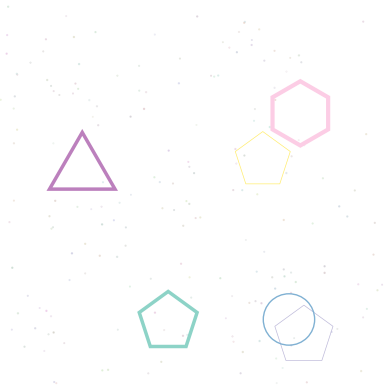[{"shape": "pentagon", "thickness": 2.5, "radius": 0.39, "center": [0.437, 0.164]}, {"shape": "pentagon", "thickness": 0.5, "radius": 0.4, "center": [0.789, 0.128]}, {"shape": "circle", "thickness": 1, "radius": 0.33, "center": [0.751, 0.17]}, {"shape": "hexagon", "thickness": 3, "radius": 0.42, "center": [0.78, 0.706]}, {"shape": "triangle", "thickness": 2.5, "radius": 0.49, "center": [0.214, 0.558]}, {"shape": "pentagon", "thickness": 0.5, "radius": 0.38, "center": [0.683, 0.583]}]